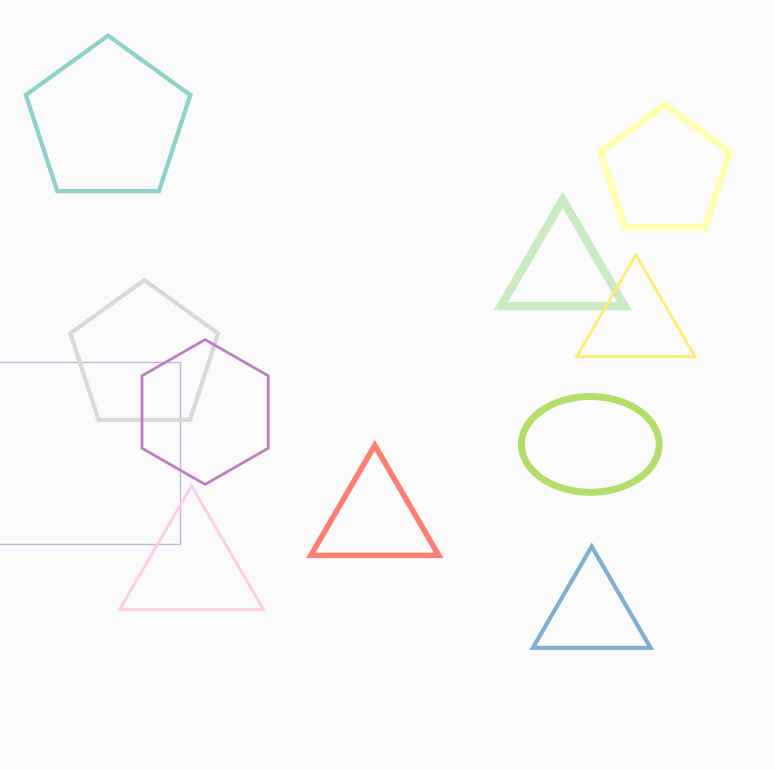[{"shape": "pentagon", "thickness": 1.5, "radius": 0.56, "center": [0.139, 0.842]}, {"shape": "pentagon", "thickness": 2.5, "radius": 0.44, "center": [0.858, 0.776]}, {"shape": "square", "thickness": 0.5, "radius": 0.59, "center": [0.113, 0.412]}, {"shape": "triangle", "thickness": 2, "radius": 0.48, "center": [0.484, 0.326]}, {"shape": "triangle", "thickness": 1.5, "radius": 0.44, "center": [0.763, 0.203]}, {"shape": "oval", "thickness": 2.5, "radius": 0.44, "center": [0.762, 0.423]}, {"shape": "triangle", "thickness": 1, "radius": 0.54, "center": [0.247, 0.262]}, {"shape": "pentagon", "thickness": 1.5, "radius": 0.5, "center": [0.186, 0.536]}, {"shape": "hexagon", "thickness": 1, "radius": 0.47, "center": [0.265, 0.465]}, {"shape": "triangle", "thickness": 3, "radius": 0.46, "center": [0.726, 0.649]}, {"shape": "triangle", "thickness": 1, "radius": 0.44, "center": [0.82, 0.581]}]